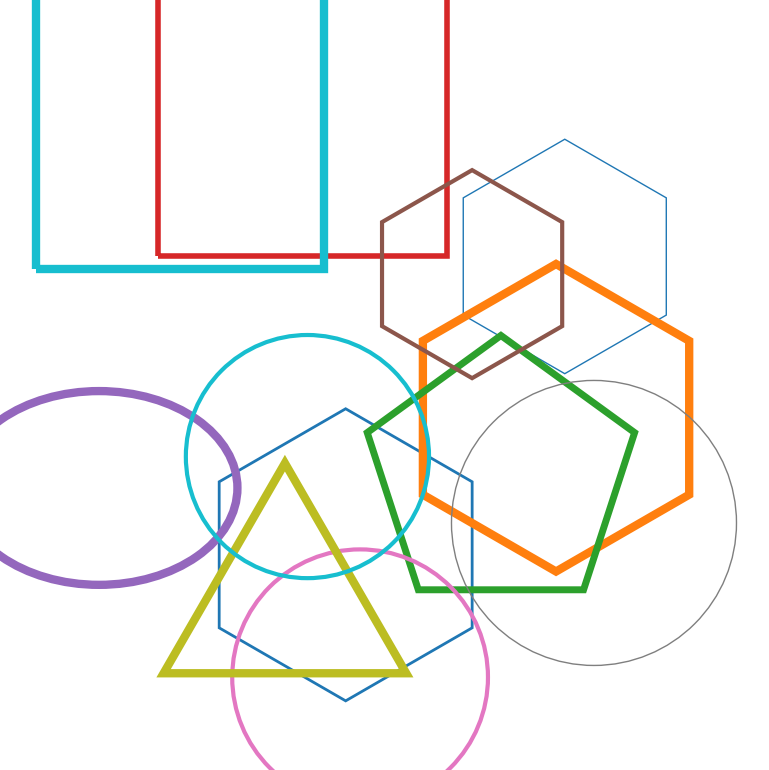[{"shape": "hexagon", "thickness": 0.5, "radius": 0.76, "center": [0.733, 0.667]}, {"shape": "hexagon", "thickness": 1, "radius": 0.95, "center": [0.449, 0.279]}, {"shape": "hexagon", "thickness": 3, "radius": 1.0, "center": [0.722, 0.457]}, {"shape": "pentagon", "thickness": 2.5, "radius": 0.91, "center": [0.651, 0.382]}, {"shape": "square", "thickness": 2, "radius": 0.94, "center": [0.393, 0.855]}, {"shape": "oval", "thickness": 3, "radius": 0.9, "center": [0.129, 0.366]}, {"shape": "hexagon", "thickness": 1.5, "radius": 0.68, "center": [0.613, 0.644]}, {"shape": "circle", "thickness": 1.5, "radius": 0.83, "center": [0.468, 0.12]}, {"shape": "circle", "thickness": 0.5, "radius": 0.93, "center": [0.771, 0.321]}, {"shape": "triangle", "thickness": 3, "radius": 0.91, "center": [0.37, 0.217]}, {"shape": "square", "thickness": 3, "radius": 0.93, "center": [0.234, 0.838]}, {"shape": "circle", "thickness": 1.5, "radius": 0.79, "center": [0.399, 0.407]}]